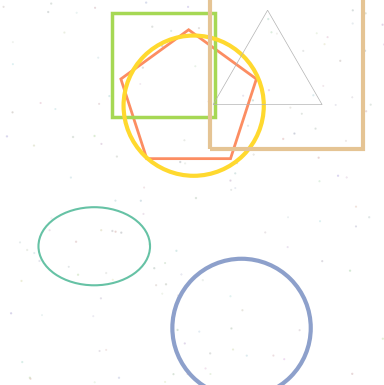[{"shape": "oval", "thickness": 1.5, "radius": 0.72, "center": [0.245, 0.36]}, {"shape": "pentagon", "thickness": 2, "radius": 0.93, "center": [0.49, 0.738]}, {"shape": "circle", "thickness": 3, "radius": 0.9, "center": [0.627, 0.148]}, {"shape": "square", "thickness": 2.5, "radius": 0.67, "center": [0.425, 0.831]}, {"shape": "circle", "thickness": 3, "radius": 0.91, "center": [0.503, 0.726]}, {"shape": "square", "thickness": 3, "radius": 0.99, "center": [0.744, 0.812]}, {"shape": "triangle", "thickness": 0.5, "radius": 0.82, "center": [0.695, 0.81]}]